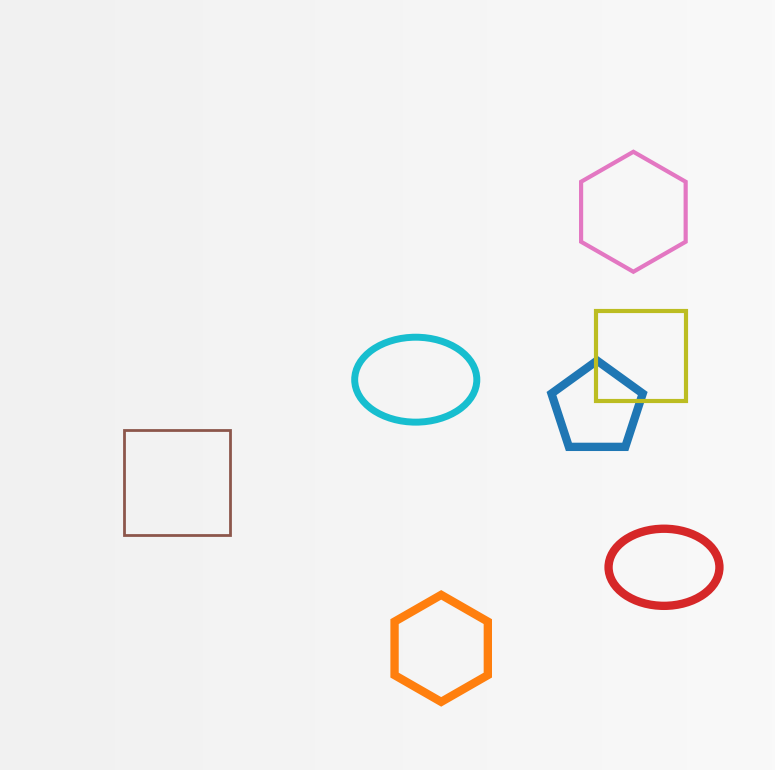[{"shape": "pentagon", "thickness": 3, "radius": 0.31, "center": [0.77, 0.47]}, {"shape": "hexagon", "thickness": 3, "radius": 0.35, "center": [0.569, 0.158]}, {"shape": "oval", "thickness": 3, "radius": 0.36, "center": [0.857, 0.263]}, {"shape": "square", "thickness": 1, "radius": 0.34, "center": [0.229, 0.373]}, {"shape": "hexagon", "thickness": 1.5, "radius": 0.39, "center": [0.817, 0.725]}, {"shape": "square", "thickness": 1.5, "radius": 0.29, "center": [0.827, 0.538]}, {"shape": "oval", "thickness": 2.5, "radius": 0.39, "center": [0.536, 0.507]}]